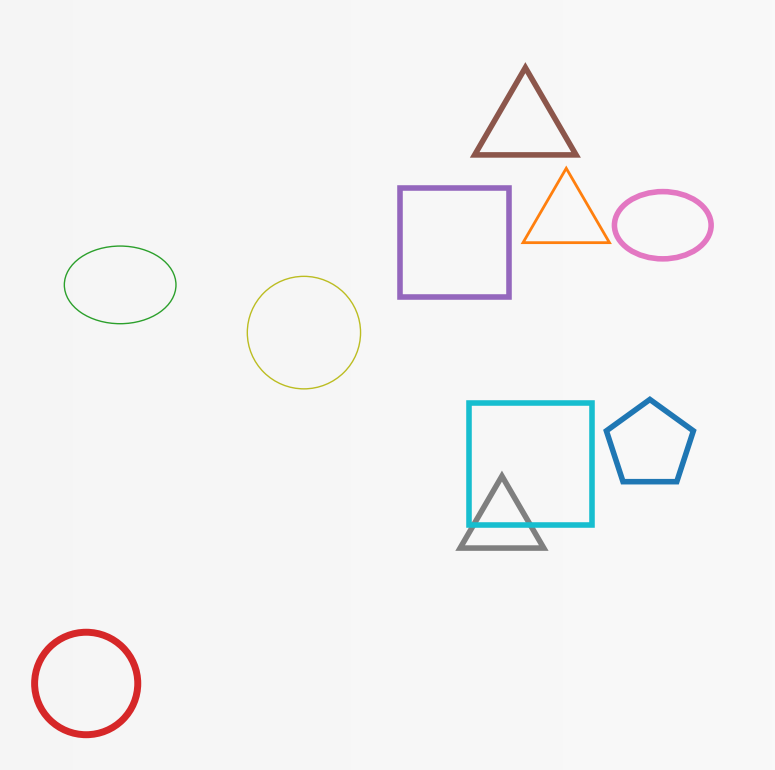[{"shape": "pentagon", "thickness": 2, "radius": 0.3, "center": [0.839, 0.422]}, {"shape": "triangle", "thickness": 1, "radius": 0.32, "center": [0.731, 0.717]}, {"shape": "oval", "thickness": 0.5, "radius": 0.36, "center": [0.155, 0.63]}, {"shape": "circle", "thickness": 2.5, "radius": 0.33, "center": [0.111, 0.112]}, {"shape": "square", "thickness": 2, "radius": 0.35, "center": [0.587, 0.685]}, {"shape": "triangle", "thickness": 2, "radius": 0.38, "center": [0.678, 0.837]}, {"shape": "oval", "thickness": 2, "radius": 0.31, "center": [0.855, 0.707]}, {"shape": "triangle", "thickness": 2, "radius": 0.31, "center": [0.648, 0.319]}, {"shape": "circle", "thickness": 0.5, "radius": 0.37, "center": [0.392, 0.568]}, {"shape": "square", "thickness": 2, "radius": 0.39, "center": [0.685, 0.398]}]